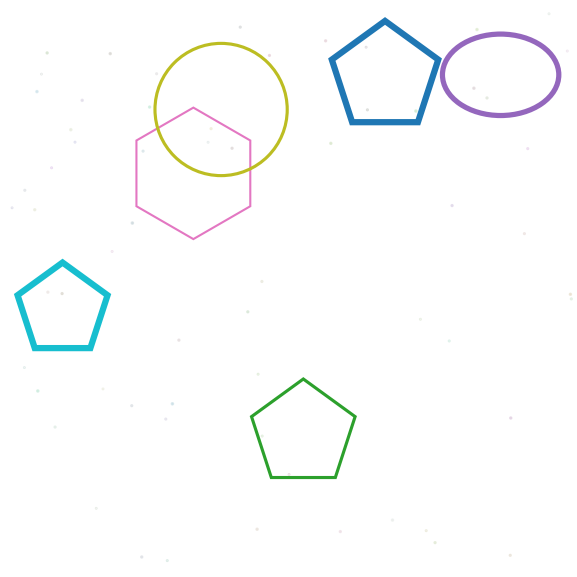[{"shape": "pentagon", "thickness": 3, "radius": 0.48, "center": [0.667, 0.866]}, {"shape": "pentagon", "thickness": 1.5, "radius": 0.47, "center": [0.525, 0.249]}, {"shape": "oval", "thickness": 2.5, "radius": 0.5, "center": [0.867, 0.87]}, {"shape": "hexagon", "thickness": 1, "radius": 0.57, "center": [0.335, 0.699]}, {"shape": "circle", "thickness": 1.5, "radius": 0.57, "center": [0.383, 0.81]}, {"shape": "pentagon", "thickness": 3, "radius": 0.41, "center": [0.108, 0.463]}]